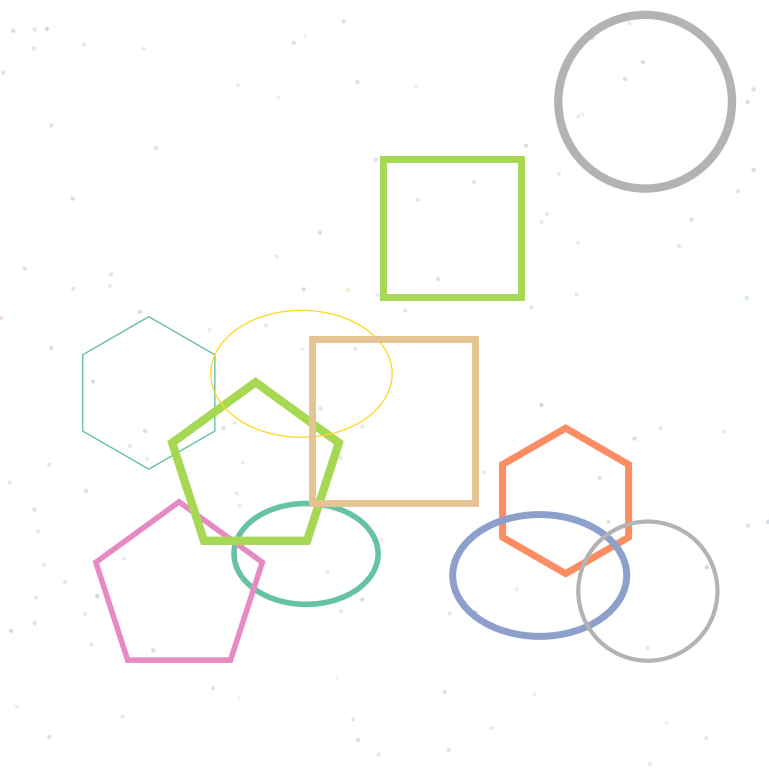[{"shape": "hexagon", "thickness": 0.5, "radius": 0.5, "center": [0.193, 0.49]}, {"shape": "oval", "thickness": 2, "radius": 0.47, "center": [0.397, 0.281]}, {"shape": "hexagon", "thickness": 2.5, "radius": 0.47, "center": [0.735, 0.35]}, {"shape": "oval", "thickness": 2.5, "radius": 0.56, "center": [0.701, 0.253]}, {"shape": "pentagon", "thickness": 2, "radius": 0.57, "center": [0.233, 0.235]}, {"shape": "pentagon", "thickness": 3, "radius": 0.57, "center": [0.332, 0.39]}, {"shape": "square", "thickness": 2.5, "radius": 0.45, "center": [0.587, 0.704]}, {"shape": "oval", "thickness": 0.5, "radius": 0.59, "center": [0.391, 0.515]}, {"shape": "square", "thickness": 2.5, "radius": 0.53, "center": [0.511, 0.453]}, {"shape": "circle", "thickness": 3, "radius": 0.56, "center": [0.838, 0.868]}, {"shape": "circle", "thickness": 1.5, "radius": 0.45, "center": [0.841, 0.232]}]